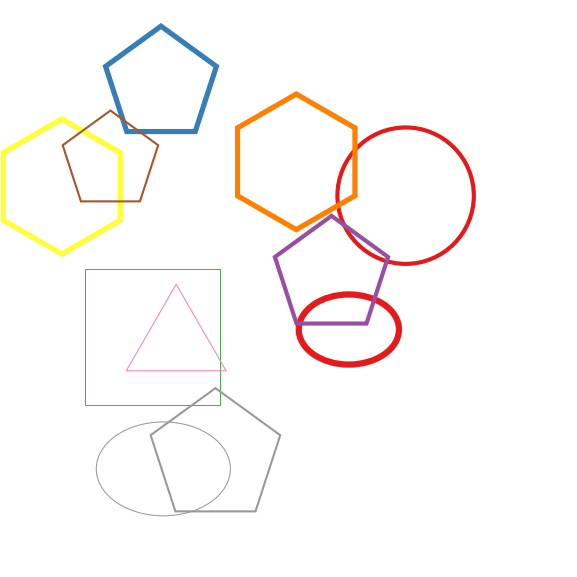[{"shape": "circle", "thickness": 2, "radius": 0.59, "center": [0.702, 0.66]}, {"shape": "oval", "thickness": 3, "radius": 0.43, "center": [0.604, 0.429]}, {"shape": "pentagon", "thickness": 2.5, "radius": 0.5, "center": [0.279, 0.853]}, {"shape": "square", "thickness": 0.5, "radius": 0.59, "center": [0.264, 0.415]}, {"shape": "pentagon", "thickness": 2, "radius": 0.52, "center": [0.574, 0.522]}, {"shape": "hexagon", "thickness": 2.5, "radius": 0.59, "center": [0.513, 0.719]}, {"shape": "hexagon", "thickness": 2.5, "radius": 0.58, "center": [0.107, 0.676]}, {"shape": "pentagon", "thickness": 1, "radius": 0.43, "center": [0.191, 0.721]}, {"shape": "triangle", "thickness": 0.5, "radius": 0.5, "center": [0.305, 0.407]}, {"shape": "oval", "thickness": 0.5, "radius": 0.58, "center": [0.283, 0.187]}, {"shape": "pentagon", "thickness": 1, "radius": 0.59, "center": [0.373, 0.209]}]